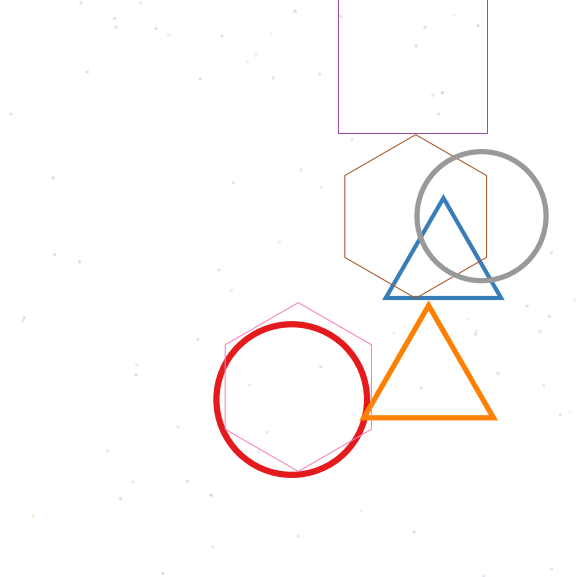[{"shape": "circle", "thickness": 3, "radius": 0.65, "center": [0.505, 0.307]}, {"shape": "triangle", "thickness": 2, "radius": 0.58, "center": [0.768, 0.541]}, {"shape": "square", "thickness": 0.5, "radius": 0.65, "center": [0.715, 0.898]}, {"shape": "triangle", "thickness": 2.5, "radius": 0.65, "center": [0.742, 0.34]}, {"shape": "hexagon", "thickness": 0.5, "radius": 0.71, "center": [0.72, 0.624]}, {"shape": "hexagon", "thickness": 0.5, "radius": 0.73, "center": [0.517, 0.329]}, {"shape": "circle", "thickness": 2.5, "radius": 0.56, "center": [0.834, 0.625]}]